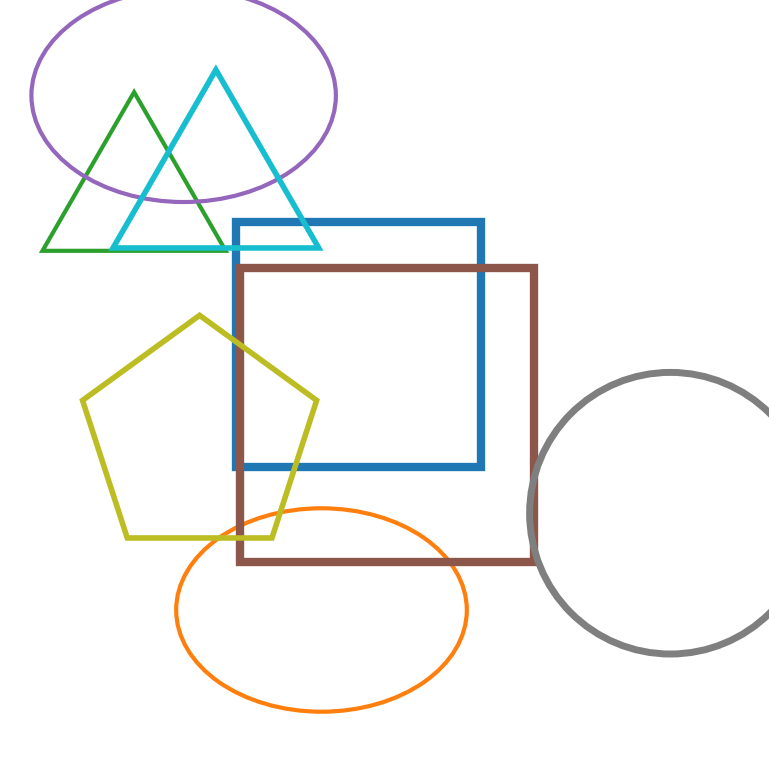[{"shape": "square", "thickness": 3, "radius": 0.79, "center": [0.466, 0.553]}, {"shape": "oval", "thickness": 1.5, "radius": 0.94, "center": [0.418, 0.208]}, {"shape": "triangle", "thickness": 1.5, "radius": 0.69, "center": [0.174, 0.743]}, {"shape": "oval", "thickness": 1.5, "radius": 0.99, "center": [0.238, 0.876]}, {"shape": "square", "thickness": 3, "radius": 0.95, "center": [0.502, 0.461]}, {"shape": "circle", "thickness": 2.5, "radius": 0.91, "center": [0.871, 0.334]}, {"shape": "pentagon", "thickness": 2, "radius": 0.8, "center": [0.259, 0.431]}, {"shape": "triangle", "thickness": 2, "radius": 0.77, "center": [0.28, 0.755]}]